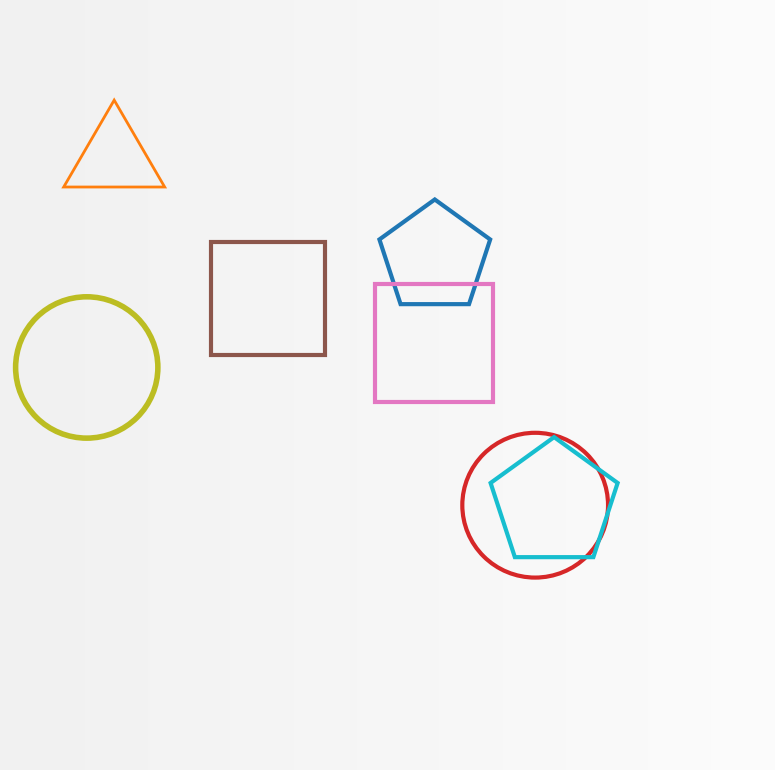[{"shape": "pentagon", "thickness": 1.5, "radius": 0.38, "center": [0.561, 0.666]}, {"shape": "triangle", "thickness": 1, "radius": 0.38, "center": [0.147, 0.795]}, {"shape": "circle", "thickness": 1.5, "radius": 0.47, "center": [0.691, 0.344]}, {"shape": "square", "thickness": 1.5, "radius": 0.37, "center": [0.346, 0.612]}, {"shape": "square", "thickness": 1.5, "radius": 0.38, "center": [0.56, 0.554]}, {"shape": "circle", "thickness": 2, "radius": 0.46, "center": [0.112, 0.523]}, {"shape": "pentagon", "thickness": 1.5, "radius": 0.43, "center": [0.715, 0.346]}]